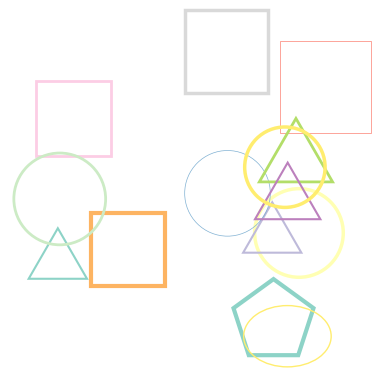[{"shape": "triangle", "thickness": 1.5, "radius": 0.44, "center": [0.15, 0.32]}, {"shape": "pentagon", "thickness": 3, "radius": 0.55, "center": [0.71, 0.166]}, {"shape": "circle", "thickness": 2.5, "radius": 0.58, "center": [0.777, 0.395]}, {"shape": "triangle", "thickness": 1.5, "radius": 0.44, "center": [0.707, 0.387]}, {"shape": "square", "thickness": 0.5, "radius": 0.59, "center": [0.846, 0.774]}, {"shape": "circle", "thickness": 0.5, "radius": 0.56, "center": [0.591, 0.498]}, {"shape": "square", "thickness": 3, "radius": 0.47, "center": [0.333, 0.352]}, {"shape": "triangle", "thickness": 2, "radius": 0.55, "center": [0.769, 0.582]}, {"shape": "square", "thickness": 2, "radius": 0.49, "center": [0.191, 0.692]}, {"shape": "square", "thickness": 2.5, "radius": 0.54, "center": [0.589, 0.866]}, {"shape": "triangle", "thickness": 1.5, "radius": 0.49, "center": [0.747, 0.48]}, {"shape": "circle", "thickness": 2, "radius": 0.6, "center": [0.155, 0.483]}, {"shape": "circle", "thickness": 2.5, "radius": 0.52, "center": [0.74, 0.566]}, {"shape": "oval", "thickness": 1, "radius": 0.57, "center": [0.747, 0.127]}]